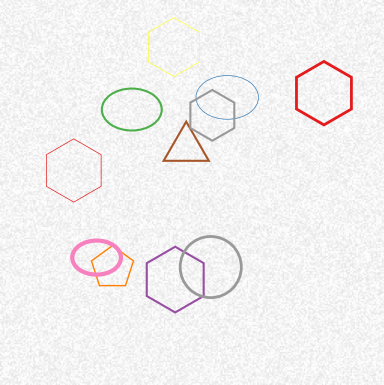[{"shape": "hexagon", "thickness": 0.5, "radius": 0.41, "center": [0.192, 0.557]}, {"shape": "hexagon", "thickness": 2, "radius": 0.41, "center": [0.841, 0.758]}, {"shape": "oval", "thickness": 0.5, "radius": 0.41, "center": [0.59, 0.747]}, {"shape": "oval", "thickness": 1.5, "radius": 0.39, "center": [0.342, 0.715]}, {"shape": "hexagon", "thickness": 1.5, "radius": 0.43, "center": [0.455, 0.274]}, {"shape": "pentagon", "thickness": 1, "radius": 0.29, "center": [0.292, 0.305]}, {"shape": "hexagon", "thickness": 0.5, "radius": 0.38, "center": [0.452, 0.878]}, {"shape": "triangle", "thickness": 1.5, "radius": 0.34, "center": [0.484, 0.616]}, {"shape": "oval", "thickness": 3, "radius": 0.32, "center": [0.251, 0.331]}, {"shape": "circle", "thickness": 2, "radius": 0.4, "center": [0.547, 0.306]}, {"shape": "hexagon", "thickness": 1.5, "radius": 0.33, "center": [0.552, 0.7]}]